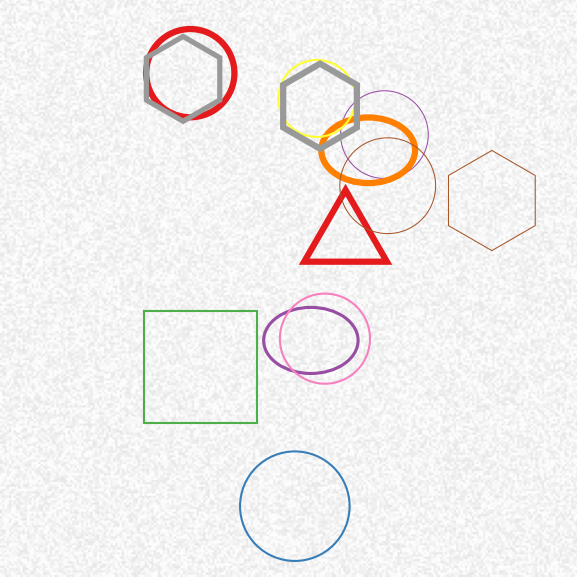[{"shape": "circle", "thickness": 3, "radius": 0.38, "center": [0.33, 0.872]}, {"shape": "triangle", "thickness": 3, "radius": 0.41, "center": [0.598, 0.587]}, {"shape": "circle", "thickness": 1, "radius": 0.47, "center": [0.511, 0.123]}, {"shape": "square", "thickness": 1, "radius": 0.49, "center": [0.347, 0.364]}, {"shape": "circle", "thickness": 0.5, "radius": 0.38, "center": [0.666, 0.766]}, {"shape": "oval", "thickness": 1.5, "radius": 0.41, "center": [0.538, 0.41]}, {"shape": "oval", "thickness": 3, "radius": 0.41, "center": [0.638, 0.739]}, {"shape": "circle", "thickness": 1, "radius": 0.33, "center": [0.549, 0.829]}, {"shape": "hexagon", "thickness": 0.5, "radius": 0.43, "center": [0.852, 0.652]}, {"shape": "circle", "thickness": 0.5, "radius": 0.41, "center": [0.671, 0.678]}, {"shape": "circle", "thickness": 1, "radius": 0.39, "center": [0.563, 0.413]}, {"shape": "hexagon", "thickness": 2.5, "radius": 0.37, "center": [0.317, 0.863]}, {"shape": "hexagon", "thickness": 3, "radius": 0.37, "center": [0.554, 0.815]}]